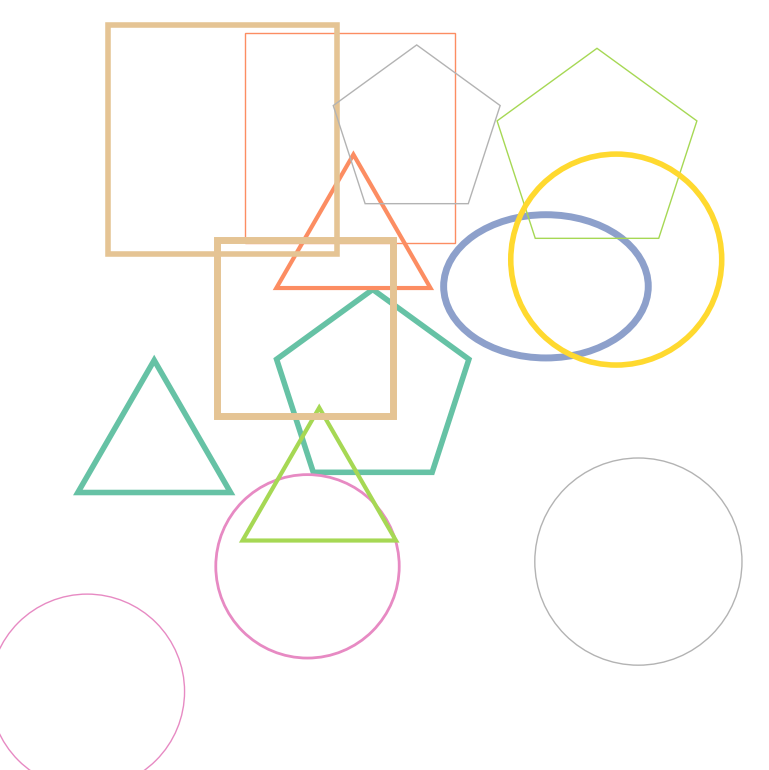[{"shape": "triangle", "thickness": 2, "radius": 0.57, "center": [0.2, 0.418]}, {"shape": "pentagon", "thickness": 2, "radius": 0.66, "center": [0.484, 0.493]}, {"shape": "triangle", "thickness": 1.5, "radius": 0.58, "center": [0.459, 0.684]}, {"shape": "square", "thickness": 0.5, "radius": 0.68, "center": [0.455, 0.821]}, {"shape": "oval", "thickness": 2.5, "radius": 0.66, "center": [0.709, 0.628]}, {"shape": "circle", "thickness": 0.5, "radius": 0.63, "center": [0.113, 0.102]}, {"shape": "circle", "thickness": 1, "radius": 0.6, "center": [0.399, 0.265]}, {"shape": "pentagon", "thickness": 0.5, "radius": 0.68, "center": [0.775, 0.801]}, {"shape": "triangle", "thickness": 1.5, "radius": 0.58, "center": [0.415, 0.356]}, {"shape": "circle", "thickness": 2, "radius": 0.68, "center": [0.8, 0.663]}, {"shape": "square", "thickness": 2, "radius": 0.74, "center": [0.289, 0.819]}, {"shape": "square", "thickness": 2.5, "radius": 0.57, "center": [0.397, 0.575]}, {"shape": "circle", "thickness": 0.5, "radius": 0.67, "center": [0.829, 0.271]}, {"shape": "pentagon", "thickness": 0.5, "radius": 0.57, "center": [0.541, 0.828]}]